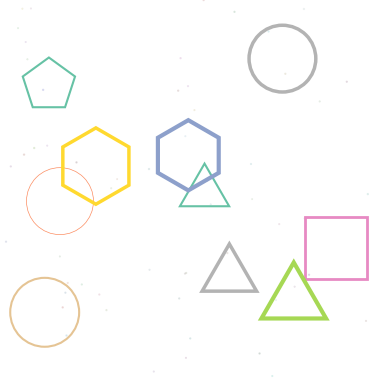[{"shape": "triangle", "thickness": 1.5, "radius": 0.37, "center": [0.531, 0.501]}, {"shape": "pentagon", "thickness": 1.5, "radius": 0.36, "center": [0.127, 0.779]}, {"shape": "circle", "thickness": 0.5, "radius": 0.43, "center": [0.156, 0.478]}, {"shape": "hexagon", "thickness": 3, "radius": 0.46, "center": [0.489, 0.597]}, {"shape": "square", "thickness": 2, "radius": 0.4, "center": [0.873, 0.356]}, {"shape": "triangle", "thickness": 3, "radius": 0.48, "center": [0.763, 0.221]}, {"shape": "hexagon", "thickness": 2.5, "radius": 0.5, "center": [0.249, 0.569]}, {"shape": "circle", "thickness": 1.5, "radius": 0.45, "center": [0.116, 0.189]}, {"shape": "circle", "thickness": 2.5, "radius": 0.43, "center": [0.734, 0.848]}, {"shape": "triangle", "thickness": 2.5, "radius": 0.41, "center": [0.596, 0.285]}]